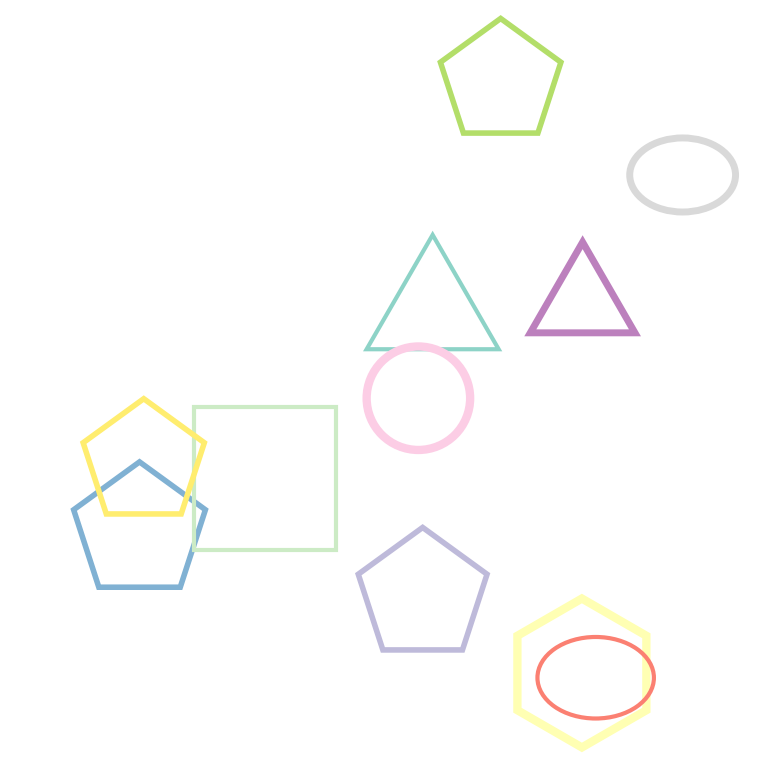[{"shape": "triangle", "thickness": 1.5, "radius": 0.5, "center": [0.562, 0.596]}, {"shape": "hexagon", "thickness": 3, "radius": 0.48, "center": [0.756, 0.126]}, {"shape": "pentagon", "thickness": 2, "radius": 0.44, "center": [0.549, 0.227]}, {"shape": "oval", "thickness": 1.5, "radius": 0.38, "center": [0.774, 0.12]}, {"shape": "pentagon", "thickness": 2, "radius": 0.45, "center": [0.181, 0.31]}, {"shape": "pentagon", "thickness": 2, "radius": 0.41, "center": [0.65, 0.894]}, {"shape": "circle", "thickness": 3, "radius": 0.34, "center": [0.543, 0.483]}, {"shape": "oval", "thickness": 2.5, "radius": 0.34, "center": [0.887, 0.773]}, {"shape": "triangle", "thickness": 2.5, "radius": 0.39, "center": [0.757, 0.607]}, {"shape": "square", "thickness": 1.5, "radius": 0.46, "center": [0.344, 0.379]}, {"shape": "pentagon", "thickness": 2, "radius": 0.41, "center": [0.187, 0.399]}]